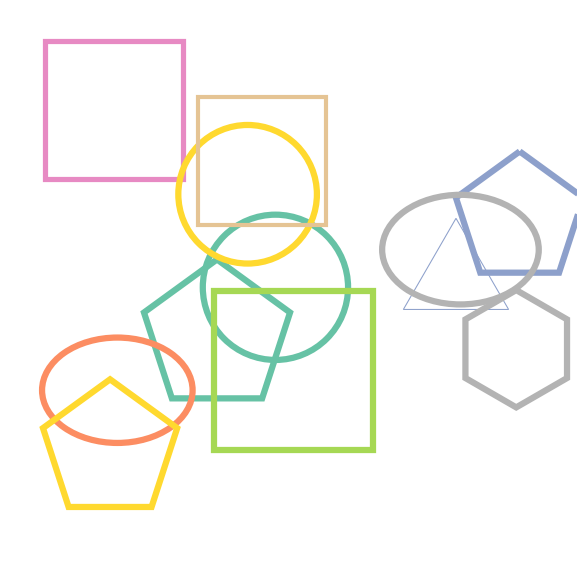[{"shape": "circle", "thickness": 3, "radius": 0.63, "center": [0.477, 0.502]}, {"shape": "pentagon", "thickness": 3, "radius": 0.66, "center": [0.376, 0.417]}, {"shape": "oval", "thickness": 3, "radius": 0.65, "center": [0.203, 0.323]}, {"shape": "triangle", "thickness": 0.5, "radius": 0.53, "center": [0.79, 0.516]}, {"shape": "pentagon", "thickness": 3, "radius": 0.58, "center": [0.9, 0.621]}, {"shape": "square", "thickness": 2.5, "radius": 0.6, "center": [0.197, 0.809]}, {"shape": "square", "thickness": 3, "radius": 0.69, "center": [0.508, 0.358]}, {"shape": "circle", "thickness": 3, "radius": 0.6, "center": [0.429, 0.663]}, {"shape": "pentagon", "thickness": 3, "radius": 0.61, "center": [0.191, 0.22]}, {"shape": "square", "thickness": 2, "radius": 0.56, "center": [0.454, 0.72]}, {"shape": "hexagon", "thickness": 3, "radius": 0.51, "center": [0.894, 0.395]}, {"shape": "oval", "thickness": 3, "radius": 0.68, "center": [0.797, 0.567]}]